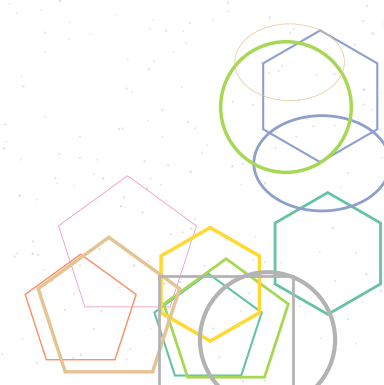[{"shape": "pentagon", "thickness": 1.5, "radius": 0.73, "center": [0.54, 0.143]}, {"shape": "hexagon", "thickness": 2, "radius": 0.79, "center": [0.851, 0.342]}, {"shape": "pentagon", "thickness": 1, "radius": 0.76, "center": [0.209, 0.188]}, {"shape": "oval", "thickness": 2, "radius": 0.88, "center": [0.836, 0.576]}, {"shape": "hexagon", "thickness": 1.5, "radius": 0.86, "center": [0.832, 0.75]}, {"shape": "pentagon", "thickness": 0.5, "radius": 0.94, "center": [0.331, 0.355]}, {"shape": "circle", "thickness": 2.5, "radius": 0.85, "center": [0.743, 0.722]}, {"shape": "pentagon", "thickness": 2, "radius": 0.85, "center": [0.587, 0.158]}, {"shape": "hexagon", "thickness": 2.5, "radius": 0.74, "center": [0.546, 0.261]}, {"shape": "pentagon", "thickness": 2.5, "radius": 0.97, "center": [0.283, 0.19]}, {"shape": "oval", "thickness": 0.5, "radius": 0.71, "center": [0.752, 0.838]}, {"shape": "circle", "thickness": 3, "radius": 0.88, "center": [0.695, 0.117]}, {"shape": "square", "thickness": 2, "radius": 0.87, "center": [0.588, 0.109]}]